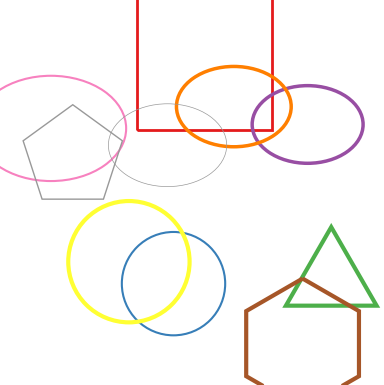[{"shape": "square", "thickness": 2, "radius": 0.88, "center": [0.531, 0.839]}, {"shape": "circle", "thickness": 1.5, "radius": 0.67, "center": [0.451, 0.263]}, {"shape": "triangle", "thickness": 3, "radius": 0.68, "center": [0.86, 0.274]}, {"shape": "oval", "thickness": 2.5, "radius": 0.72, "center": [0.799, 0.677]}, {"shape": "oval", "thickness": 2.5, "radius": 0.75, "center": [0.607, 0.723]}, {"shape": "circle", "thickness": 3, "radius": 0.79, "center": [0.335, 0.32]}, {"shape": "hexagon", "thickness": 3, "radius": 0.85, "center": [0.786, 0.107]}, {"shape": "oval", "thickness": 1.5, "radius": 0.98, "center": [0.132, 0.666]}, {"shape": "pentagon", "thickness": 1, "radius": 0.68, "center": [0.189, 0.592]}, {"shape": "oval", "thickness": 0.5, "radius": 0.77, "center": [0.435, 0.623]}]